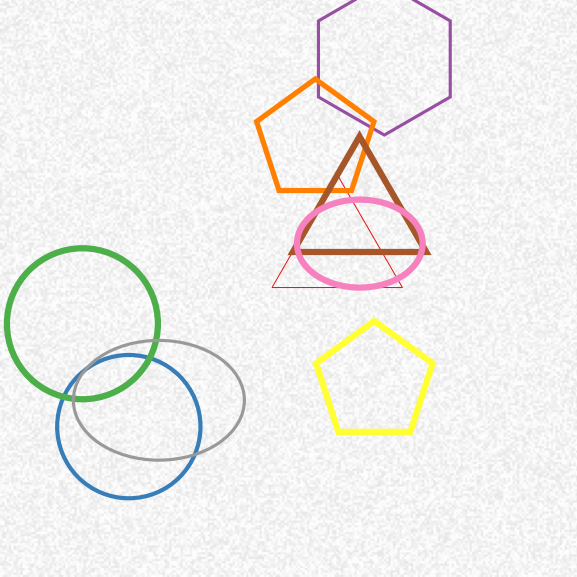[{"shape": "triangle", "thickness": 0.5, "radius": 0.65, "center": [0.584, 0.566]}, {"shape": "circle", "thickness": 2, "radius": 0.62, "center": [0.223, 0.26]}, {"shape": "circle", "thickness": 3, "radius": 0.65, "center": [0.143, 0.439]}, {"shape": "hexagon", "thickness": 1.5, "radius": 0.66, "center": [0.666, 0.897]}, {"shape": "pentagon", "thickness": 2.5, "radius": 0.53, "center": [0.546, 0.756]}, {"shape": "pentagon", "thickness": 3, "radius": 0.53, "center": [0.648, 0.337]}, {"shape": "triangle", "thickness": 3, "radius": 0.67, "center": [0.623, 0.629]}, {"shape": "oval", "thickness": 3, "radius": 0.54, "center": [0.623, 0.577]}, {"shape": "oval", "thickness": 1.5, "radius": 0.74, "center": [0.275, 0.306]}]